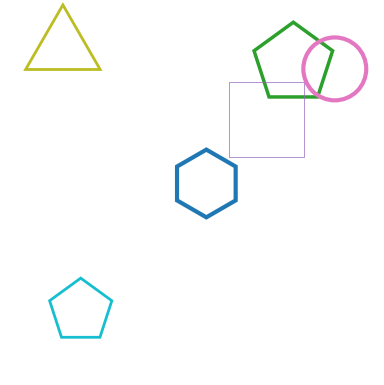[{"shape": "hexagon", "thickness": 3, "radius": 0.44, "center": [0.536, 0.523]}, {"shape": "pentagon", "thickness": 2.5, "radius": 0.54, "center": [0.762, 0.835]}, {"shape": "square", "thickness": 0.5, "radius": 0.48, "center": [0.692, 0.69]}, {"shape": "circle", "thickness": 3, "radius": 0.41, "center": [0.87, 0.821]}, {"shape": "triangle", "thickness": 2, "radius": 0.56, "center": [0.163, 0.875]}, {"shape": "pentagon", "thickness": 2, "radius": 0.42, "center": [0.21, 0.193]}]